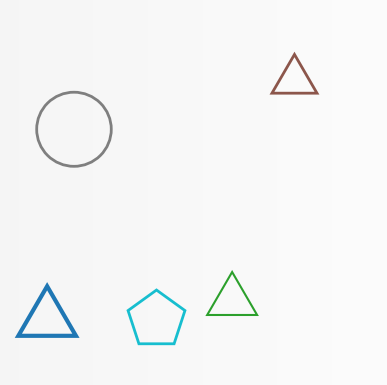[{"shape": "triangle", "thickness": 3, "radius": 0.43, "center": [0.122, 0.171]}, {"shape": "triangle", "thickness": 1.5, "radius": 0.37, "center": [0.599, 0.219]}, {"shape": "triangle", "thickness": 2, "radius": 0.34, "center": [0.76, 0.792]}, {"shape": "circle", "thickness": 2, "radius": 0.48, "center": [0.191, 0.664]}, {"shape": "pentagon", "thickness": 2, "radius": 0.39, "center": [0.404, 0.17]}]